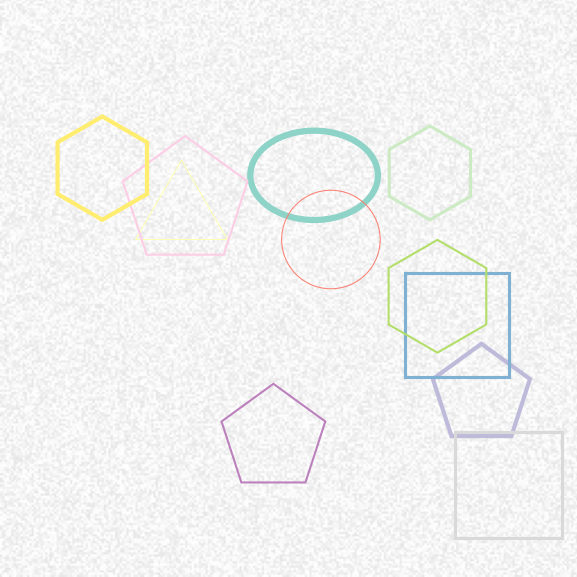[{"shape": "oval", "thickness": 3, "radius": 0.55, "center": [0.544, 0.696]}, {"shape": "triangle", "thickness": 0.5, "radius": 0.46, "center": [0.314, 0.63]}, {"shape": "pentagon", "thickness": 2, "radius": 0.44, "center": [0.834, 0.316]}, {"shape": "circle", "thickness": 0.5, "radius": 0.43, "center": [0.573, 0.584]}, {"shape": "square", "thickness": 1.5, "radius": 0.45, "center": [0.792, 0.437]}, {"shape": "hexagon", "thickness": 1, "radius": 0.49, "center": [0.757, 0.486]}, {"shape": "pentagon", "thickness": 1, "radius": 0.57, "center": [0.321, 0.65]}, {"shape": "square", "thickness": 1.5, "radius": 0.46, "center": [0.88, 0.159]}, {"shape": "pentagon", "thickness": 1, "radius": 0.47, "center": [0.473, 0.24]}, {"shape": "hexagon", "thickness": 1.5, "radius": 0.41, "center": [0.744, 0.7]}, {"shape": "hexagon", "thickness": 2, "radius": 0.45, "center": [0.177, 0.708]}]